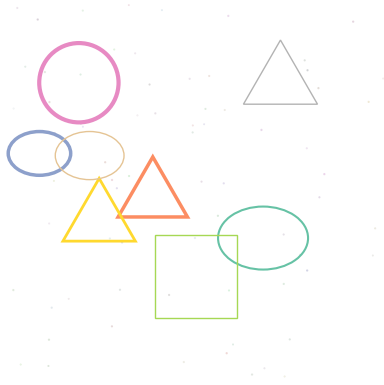[{"shape": "oval", "thickness": 1.5, "radius": 0.58, "center": [0.683, 0.382]}, {"shape": "triangle", "thickness": 2.5, "radius": 0.52, "center": [0.397, 0.488]}, {"shape": "oval", "thickness": 2.5, "radius": 0.41, "center": [0.102, 0.602]}, {"shape": "circle", "thickness": 3, "radius": 0.52, "center": [0.205, 0.785]}, {"shape": "square", "thickness": 1, "radius": 0.54, "center": [0.508, 0.282]}, {"shape": "triangle", "thickness": 2, "radius": 0.54, "center": [0.257, 0.428]}, {"shape": "oval", "thickness": 1, "radius": 0.45, "center": [0.233, 0.596]}, {"shape": "triangle", "thickness": 1, "radius": 0.56, "center": [0.729, 0.785]}]